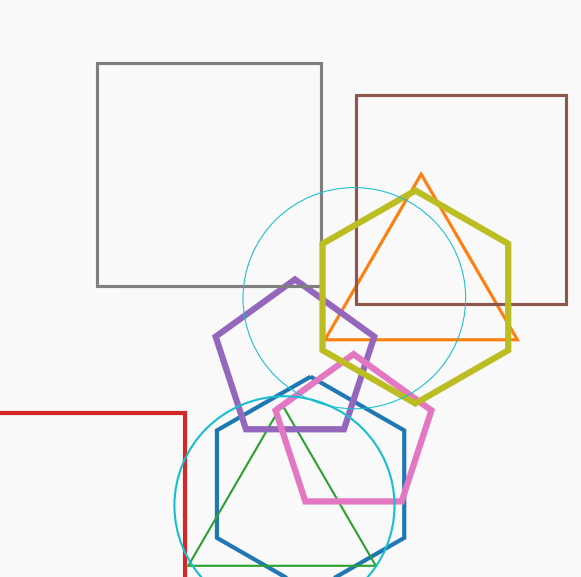[{"shape": "hexagon", "thickness": 2, "radius": 0.93, "center": [0.534, 0.161]}, {"shape": "triangle", "thickness": 1.5, "radius": 0.96, "center": [0.725, 0.506]}, {"shape": "triangle", "thickness": 1, "radius": 0.93, "center": [0.485, 0.113]}, {"shape": "square", "thickness": 2, "radius": 0.8, "center": [0.158, 0.123]}, {"shape": "pentagon", "thickness": 3, "radius": 0.72, "center": [0.507, 0.372]}, {"shape": "square", "thickness": 1.5, "radius": 0.9, "center": [0.794, 0.653]}, {"shape": "pentagon", "thickness": 3, "radius": 0.7, "center": [0.608, 0.245]}, {"shape": "square", "thickness": 1.5, "radius": 0.96, "center": [0.359, 0.697]}, {"shape": "hexagon", "thickness": 3, "radius": 0.92, "center": [0.715, 0.485]}, {"shape": "circle", "thickness": 0.5, "radius": 0.96, "center": [0.61, 0.483]}, {"shape": "circle", "thickness": 1, "radius": 0.95, "center": [0.489, 0.124]}]